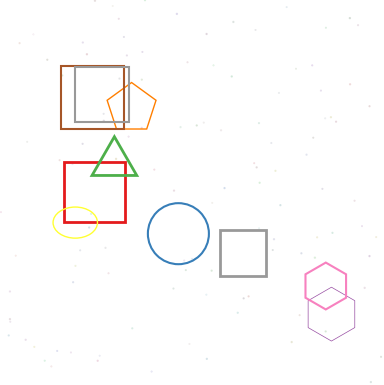[{"shape": "square", "thickness": 2, "radius": 0.39, "center": [0.245, 0.501]}, {"shape": "circle", "thickness": 1.5, "radius": 0.4, "center": [0.463, 0.393]}, {"shape": "triangle", "thickness": 2, "radius": 0.34, "center": [0.297, 0.578]}, {"shape": "hexagon", "thickness": 0.5, "radius": 0.35, "center": [0.861, 0.184]}, {"shape": "pentagon", "thickness": 1, "radius": 0.33, "center": [0.342, 0.719]}, {"shape": "oval", "thickness": 1, "radius": 0.29, "center": [0.196, 0.422]}, {"shape": "square", "thickness": 1.5, "radius": 0.41, "center": [0.24, 0.747]}, {"shape": "hexagon", "thickness": 1.5, "radius": 0.3, "center": [0.846, 0.257]}, {"shape": "square", "thickness": 2, "radius": 0.3, "center": [0.632, 0.343]}, {"shape": "square", "thickness": 1.5, "radius": 0.35, "center": [0.265, 0.754]}]